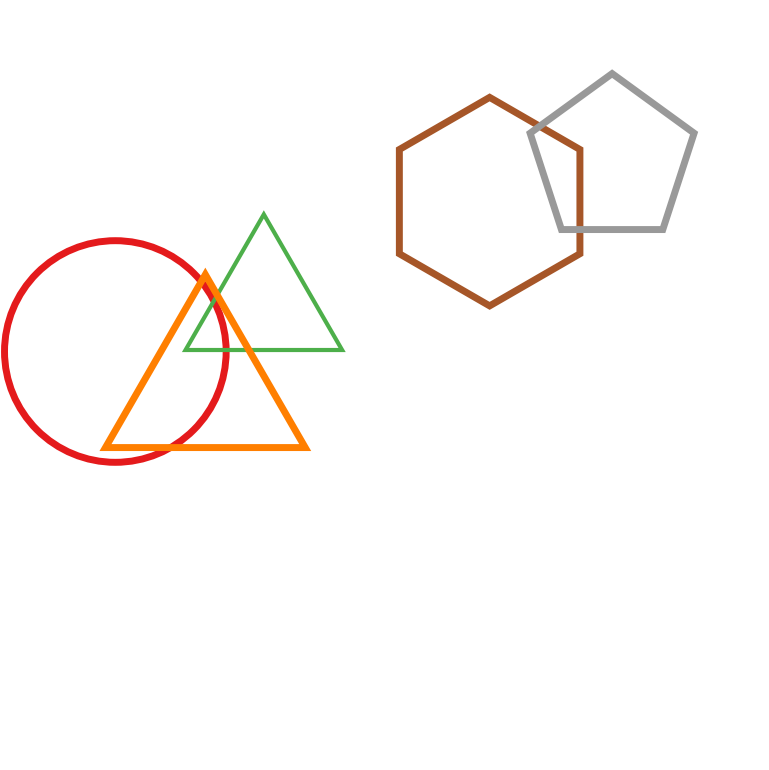[{"shape": "circle", "thickness": 2.5, "radius": 0.72, "center": [0.15, 0.544]}, {"shape": "triangle", "thickness": 1.5, "radius": 0.59, "center": [0.343, 0.604]}, {"shape": "triangle", "thickness": 2.5, "radius": 0.75, "center": [0.267, 0.494]}, {"shape": "hexagon", "thickness": 2.5, "radius": 0.68, "center": [0.636, 0.738]}, {"shape": "pentagon", "thickness": 2.5, "radius": 0.56, "center": [0.795, 0.792]}]